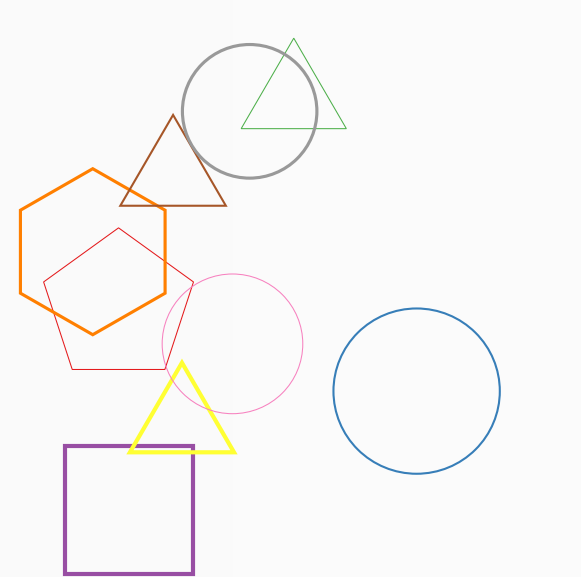[{"shape": "pentagon", "thickness": 0.5, "radius": 0.68, "center": [0.204, 0.469]}, {"shape": "circle", "thickness": 1, "radius": 0.72, "center": [0.717, 0.322]}, {"shape": "triangle", "thickness": 0.5, "radius": 0.52, "center": [0.505, 0.829]}, {"shape": "square", "thickness": 2, "radius": 0.55, "center": [0.222, 0.116]}, {"shape": "hexagon", "thickness": 1.5, "radius": 0.72, "center": [0.16, 0.563]}, {"shape": "triangle", "thickness": 2, "radius": 0.52, "center": [0.313, 0.268]}, {"shape": "triangle", "thickness": 1, "radius": 0.52, "center": [0.298, 0.695]}, {"shape": "circle", "thickness": 0.5, "radius": 0.6, "center": [0.4, 0.404]}, {"shape": "circle", "thickness": 1.5, "radius": 0.58, "center": [0.43, 0.806]}]